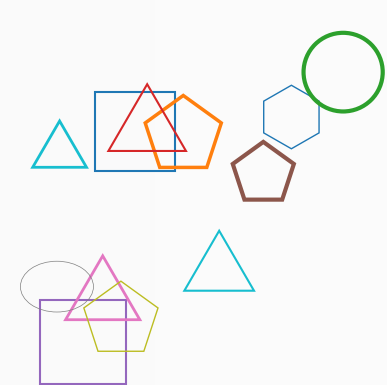[{"shape": "hexagon", "thickness": 1, "radius": 0.41, "center": [0.752, 0.696]}, {"shape": "square", "thickness": 1.5, "radius": 0.51, "center": [0.348, 0.659]}, {"shape": "pentagon", "thickness": 2.5, "radius": 0.52, "center": [0.473, 0.649]}, {"shape": "circle", "thickness": 3, "radius": 0.51, "center": [0.886, 0.813]}, {"shape": "triangle", "thickness": 1.5, "radius": 0.58, "center": [0.38, 0.666]}, {"shape": "square", "thickness": 1.5, "radius": 0.55, "center": [0.214, 0.111]}, {"shape": "pentagon", "thickness": 3, "radius": 0.41, "center": [0.68, 0.549]}, {"shape": "triangle", "thickness": 2, "radius": 0.55, "center": [0.265, 0.225]}, {"shape": "oval", "thickness": 0.5, "radius": 0.47, "center": [0.147, 0.256]}, {"shape": "pentagon", "thickness": 1, "radius": 0.5, "center": [0.312, 0.169]}, {"shape": "triangle", "thickness": 1.5, "radius": 0.52, "center": [0.566, 0.297]}, {"shape": "triangle", "thickness": 2, "radius": 0.4, "center": [0.154, 0.606]}]